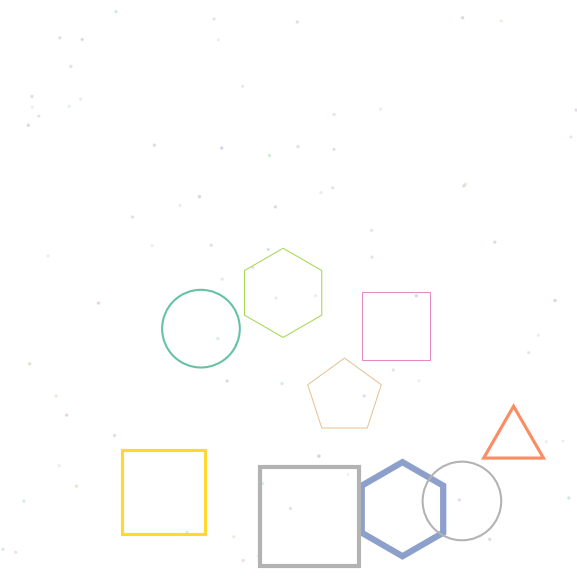[{"shape": "circle", "thickness": 1, "radius": 0.34, "center": [0.348, 0.43]}, {"shape": "triangle", "thickness": 1.5, "radius": 0.3, "center": [0.889, 0.236]}, {"shape": "hexagon", "thickness": 3, "radius": 0.41, "center": [0.697, 0.117]}, {"shape": "square", "thickness": 0.5, "radius": 0.29, "center": [0.685, 0.435]}, {"shape": "hexagon", "thickness": 0.5, "radius": 0.39, "center": [0.49, 0.492]}, {"shape": "square", "thickness": 1.5, "radius": 0.36, "center": [0.283, 0.148]}, {"shape": "pentagon", "thickness": 0.5, "radius": 0.33, "center": [0.597, 0.312]}, {"shape": "square", "thickness": 2, "radius": 0.43, "center": [0.536, 0.104]}, {"shape": "circle", "thickness": 1, "radius": 0.34, "center": [0.8, 0.132]}]